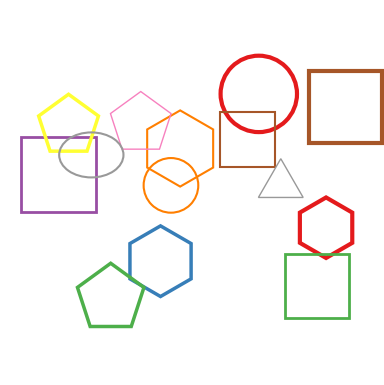[{"shape": "hexagon", "thickness": 3, "radius": 0.39, "center": [0.847, 0.409]}, {"shape": "circle", "thickness": 3, "radius": 0.5, "center": [0.672, 0.756]}, {"shape": "hexagon", "thickness": 2.5, "radius": 0.46, "center": [0.417, 0.322]}, {"shape": "pentagon", "thickness": 2.5, "radius": 0.45, "center": [0.288, 0.225]}, {"shape": "square", "thickness": 2, "radius": 0.41, "center": [0.823, 0.257]}, {"shape": "square", "thickness": 2, "radius": 0.49, "center": [0.153, 0.547]}, {"shape": "circle", "thickness": 1.5, "radius": 0.35, "center": [0.444, 0.519]}, {"shape": "hexagon", "thickness": 1.5, "radius": 0.49, "center": [0.468, 0.614]}, {"shape": "pentagon", "thickness": 2.5, "radius": 0.41, "center": [0.178, 0.673]}, {"shape": "square", "thickness": 1.5, "radius": 0.36, "center": [0.642, 0.638]}, {"shape": "square", "thickness": 3, "radius": 0.47, "center": [0.897, 0.723]}, {"shape": "pentagon", "thickness": 1, "radius": 0.41, "center": [0.366, 0.679]}, {"shape": "triangle", "thickness": 1, "radius": 0.34, "center": [0.729, 0.521]}, {"shape": "oval", "thickness": 1.5, "radius": 0.42, "center": [0.237, 0.598]}]